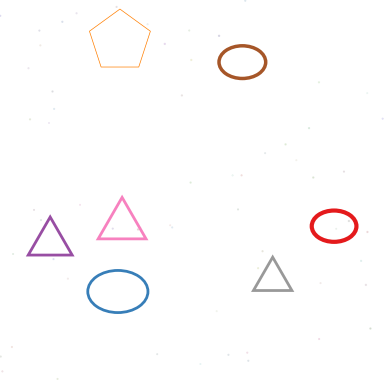[{"shape": "oval", "thickness": 3, "radius": 0.29, "center": [0.868, 0.413]}, {"shape": "oval", "thickness": 2, "radius": 0.39, "center": [0.306, 0.243]}, {"shape": "triangle", "thickness": 2, "radius": 0.33, "center": [0.13, 0.37]}, {"shape": "pentagon", "thickness": 0.5, "radius": 0.42, "center": [0.311, 0.893]}, {"shape": "oval", "thickness": 2.5, "radius": 0.3, "center": [0.629, 0.839]}, {"shape": "triangle", "thickness": 2, "radius": 0.36, "center": [0.317, 0.415]}, {"shape": "triangle", "thickness": 2, "radius": 0.29, "center": [0.708, 0.274]}]